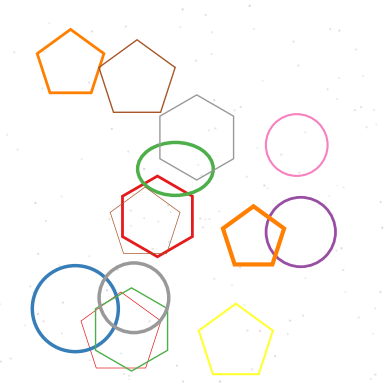[{"shape": "hexagon", "thickness": 2, "radius": 0.52, "center": [0.409, 0.438]}, {"shape": "pentagon", "thickness": 0.5, "radius": 0.55, "center": [0.314, 0.132]}, {"shape": "circle", "thickness": 2.5, "radius": 0.56, "center": [0.196, 0.198]}, {"shape": "hexagon", "thickness": 1, "radius": 0.54, "center": [0.342, 0.144]}, {"shape": "oval", "thickness": 2.5, "radius": 0.49, "center": [0.456, 0.561]}, {"shape": "circle", "thickness": 2, "radius": 0.45, "center": [0.781, 0.397]}, {"shape": "pentagon", "thickness": 3, "radius": 0.42, "center": [0.658, 0.381]}, {"shape": "pentagon", "thickness": 2, "radius": 0.46, "center": [0.183, 0.833]}, {"shape": "pentagon", "thickness": 1.5, "radius": 0.51, "center": [0.613, 0.11]}, {"shape": "pentagon", "thickness": 0.5, "radius": 0.48, "center": [0.377, 0.419]}, {"shape": "pentagon", "thickness": 1, "radius": 0.52, "center": [0.356, 0.793]}, {"shape": "circle", "thickness": 1.5, "radius": 0.4, "center": [0.771, 0.623]}, {"shape": "hexagon", "thickness": 1, "radius": 0.55, "center": [0.511, 0.643]}, {"shape": "circle", "thickness": 2.5, "radius": 0.45, "center": [0.348, 0.227]}]